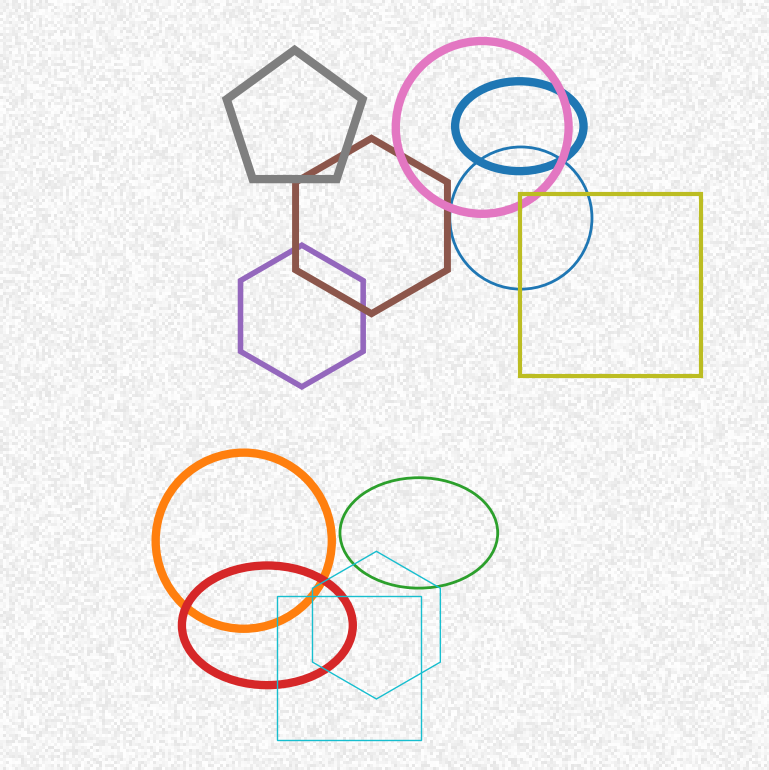[{"shape": "oval", "thickness": 3, "radius": 0.42, "center": [0.674, 0.836]}, {"shape": "circle", "thickness": 1, "radius": 0.46, "center": [0.676, 0.717]}, {"shape": "circle", "thickness": 3, "radius": 0.57, "center": [0.317, 0.298]}, {"shape": "oval", "thickness": 1, "radius": 0.51, "center": [0.544, 0.308]}, {"shape": "oval", "thickness": 3, "radius": 0.55, "center": [0.347, 0.188]}, {"shape": "hexagon", "thickness": 2, "radius": 0.46, "center": [0.392, 0.59]}, {"shape": "hexagon", "thickness": 2.5, "radius": 0.57, "center": [0.482, 0.707]}, {"shape": "circle", "thickness": 3, "radius": 0.56, "center": [0.626, 0.835]}, {"shape": "pentagon", "thickness": 3, "radius": 0.46, "center": [0.383, 0.842]}, {"shape": "square", "thickness": 1.5, "radius": 0.59, "center": [0.793, 0.63]}, {"shape": "hexagon", "thickness": 0.5, "radius": 0.48, "center": [0.489, 0.188]}, {"shape": "square", "thickness": 0.5, "radius": 0.47, "center": [0.453, 0.132]}]